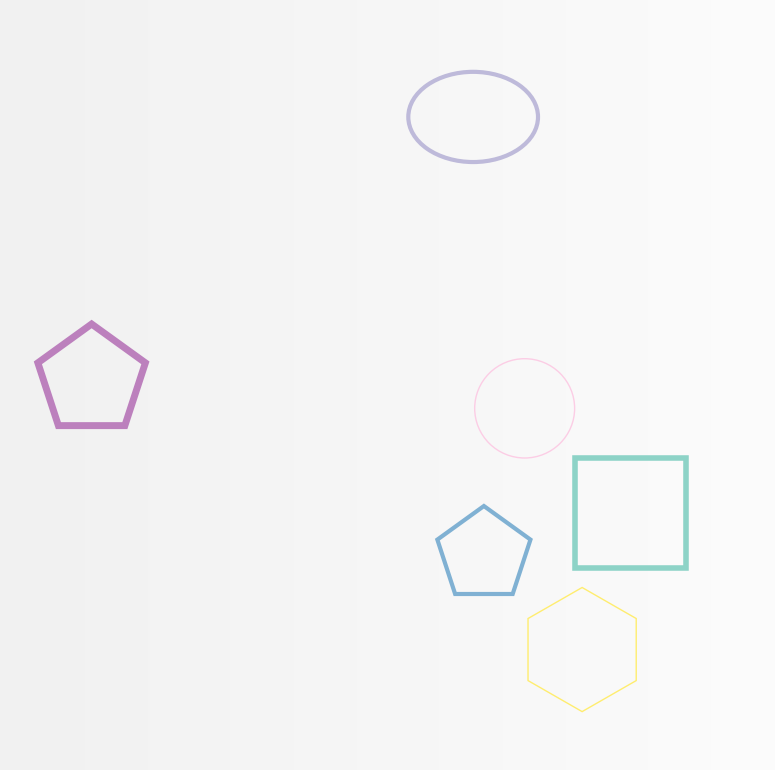[{"shape": "square", "thickness": 2, "radius": 0.36, "center": [0.814, 0.334]}, {"shape": "oval", "thickness": 1.5, "radius": 0.42, "center": [0.611, 0.848]}, {"shape": "pentagon", "thickness": 1.5, "radius": 0.32, "center": [0.624, 0.28]}, {"shape": "circle", "thickness": 0.5, "radius": 0.32, "center": [0.677, 0.47]}, {"shape": "pentagon", "thickness": 2.5, "radius": 0.36, "center": [0.118, 0.506]}, {"shape": "hexagon", "thickness": 0.5, "radius": 0.4, "center": [0.751, 0.156]}]